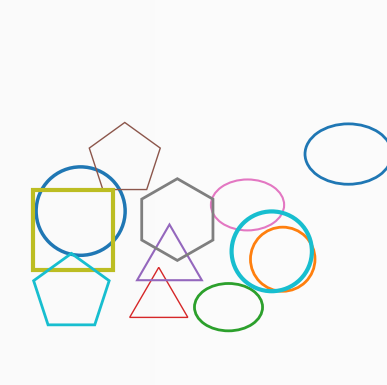[{"shape": "oval", "thickness": 2, "radius": 0.56, "center": [0.899, 0.6]}, {"shape": "circle", "thickness": 2.5, "radius": 0.57, "center": [0.208, 0.452]}, {"shape": "circle", "thickness": 2, "radius": 0.42, "center": [0.73, 0.327]}, {"shape": "oval", "thickness": 2, "radius": 0.44, "center": [0.59, 0.202]}, {"shape": "triangle", "thickness": 1, "radius": 0.43, "center": [0.41, 0.219]}, {"shape": "triangle", "thickness": 1.5, "radius": 0.48, "center": [0.437, 0.32]}, {"shape": "pentagon", "thickness": 1, "radius": 0.48, "center": [0.322, 0.586]}, {"shape": "oval", "thickness": 1.5, "radius": 0.47, "center": [0.639, 0.468]}, {"shape": "hexagon", "thickness": 2, "radius": 0.53, "center": [0.458, 0.43]}, {"shape": "square", "thickness": 3, "radius": 0.52, "center": [0.188, 0.402]}, {"shape": "circle", "thickness": 3, "radius": 0.52, "center": [0.701, 0.347]}, {"shape": "pentagon", "thickness": 2, "radius": 0.51, "center": [0.184, 0.239]}]